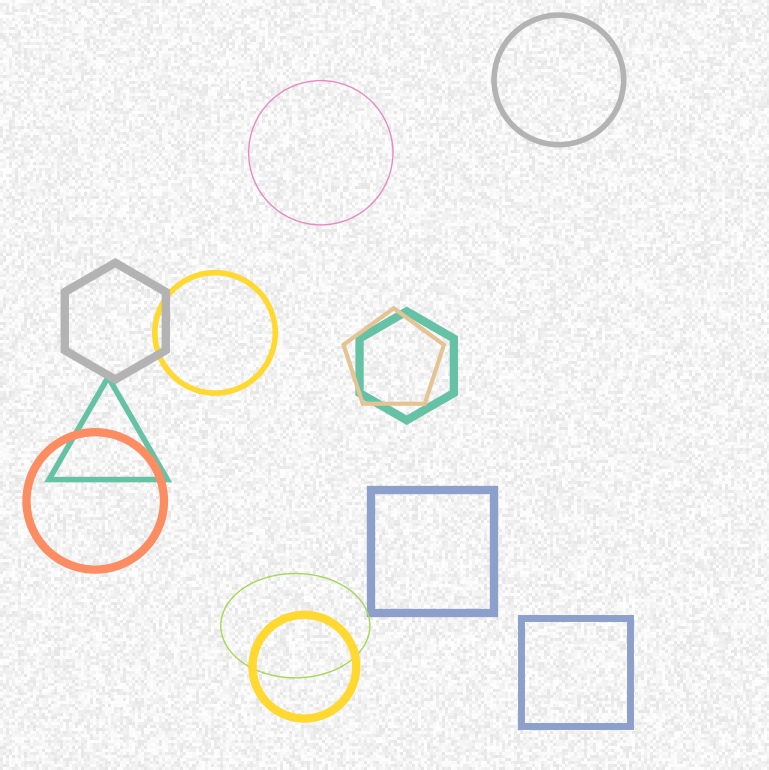[{"shape": "triangle", "thickness": 2, "radius": 0.44, "center": [0.14, 0.422]}, {"shape": "hexagon", "thickness": 3, "radius": 0.35, "center": [0.528, 0.525]}, {"shape": "circle", "thickness": 3, "radius": 0.45, "center": [0.124, 0.349]}, {"shape": "square", "thickness": 2.5, "radius": 0.35, "center": [0.748, 0.127]}, {"shape": "square", "thickness": 3, "radius": 0.4, "center": [0.561, 0.284]}, {"shape": "circle", "thickness": 0.5, "radius": 0.47, "center": [0.417, 0.802]}, {"shape": "oval", "thickness": 0.5, "radius": 0.48, "center": [0.384, 0.187]}, {"shape": "circle", "thickness": 2, "radius": 0.39, "center": [0.279, 0.568]}, {"shape": "circle", "thickness": 3, "radius": 0.34, "center": [0.395, 0.134]}, {"shape": "pentagon", "thickness": 1.5, "radius": 0.34, "center": [0.511, 0.531]}, {"shape": "hexagon", "thickness": 3, "radius": 0.38, "center": [0.15, 0.583]}, {"shape": "circle", "thickness": 2, "radius": 0.42, "center": [0.726, 0.896]}]